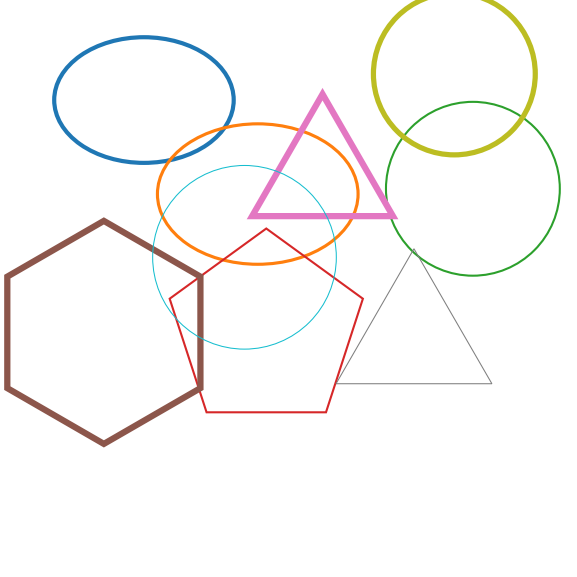[{"shape": "oval", "thickness": 2, "radius": 0.78, "center": [0.249, 0.826]}, {"shape": "oval", "thickness": 1.5, "radius": 0.87, "center": [0.446, 0.663]}, {"shape": "circle", "thickness": 1, "radius": 0.75, "center": [0.819, 0.672]}, {"shape": "pentagon", "thickness": 1, "radius": 0.88, "center": [0.461, 0.428]}, {"shape": "hexagon", "thickness": 3, "radius": 0.97, "center": [0.18, 0.424]}, {"shape": "triangle", "thickness": 3, "radius": 0.7, "center": [0.559, 0.695]}, {"shape": "triangle", "thickness": 0.5, "radius": 0.78, "center": [0.717, 0.413]}, {"shape": "circle", "thickness": 2.5, "radius": 0.7, "center": [0.787, 0.871]}, {"shape": "circle", "thickness": 0.5, "radius": 0.8, "center": [0.423, 0.554]}]